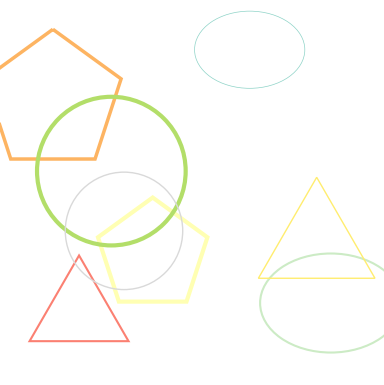[{"shape": "oval", "thickness": 0.5, "radius": 0.72, "center": [0.649, 0.871]}, {"shape": "pentagon", "thickness": 3, "radius": 0.75, "center": [0.397, 0.337]}, {"shape": "triangle", "thickness": 1.5, "radius": 0.74, "center": [0.205, 0.188]}, {"shape": "pentagon", "thickness": 2.5, "radius": 0.93, "center": [0.137, 0.738]}, {"shape": "circle", "thickness": 3, "radius": 0.97, "center": [0.289, 0.556]}, {"shape": "circle", "thickness": 1, "radius": 0.76, "center": [0.322, 0.4]}, {"shape": "oval", "thickness": 1.5, "radius": 0.92, "center": [0.859, 0.213]}, {"shape": "triangle", "thickness": 1, "radius": 0.87, "center": [0.823, 0.365]}]